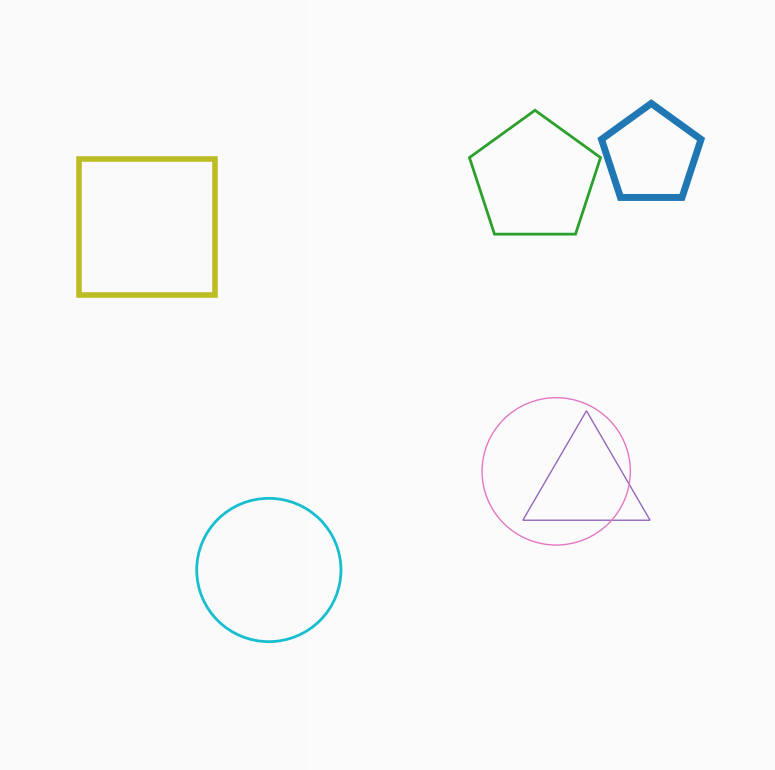[{"shape": "pentagon", "thickness": 2.5, "radius": 0.34, "center": [0.84, 0.798]}, {"shape": "pentagon", "thickness": 1, "radius": 0.44, "center": [0.69, 0.768]}, {"shape": "triangle", "thickness": 0.5, "radius": 0.47, "center": [0.757, 0.372]}, {"shape": "circle", "thickness": 0.5, "radius": 0.48, "center": [0.718, 0.388]}, {"shape": "square", "thickness": 2, "radius": 0.44, "center": [0.19, 0.705]}, {"shape": "circle", "thickness": 1, "radius": 0.47, "center": [0.347, 0.26]}]